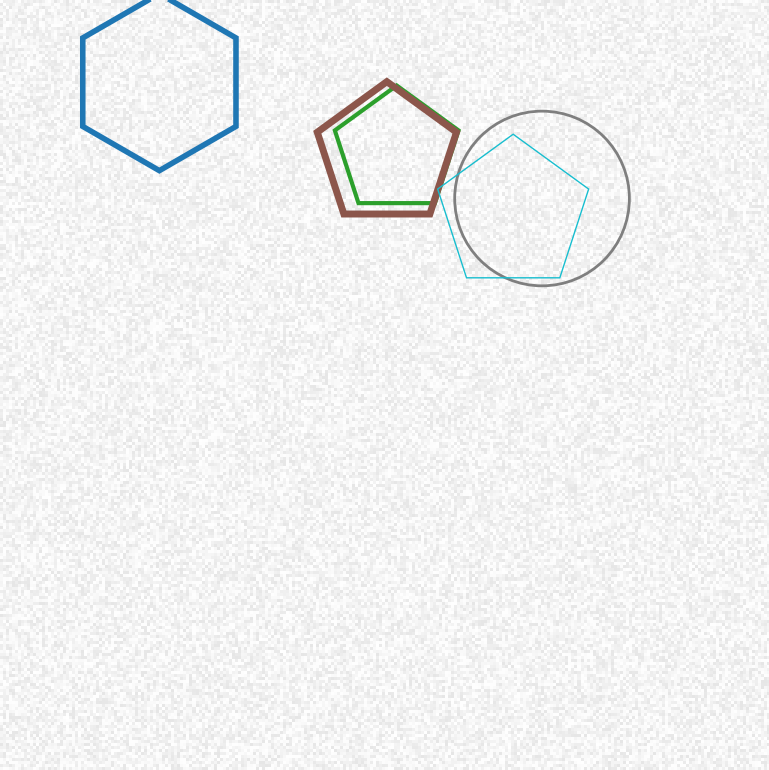[{"shape": "hexagon", "thickness": 2, "radius": 0.57, "center": [0.207, 0.893]}, {"shape": "pentagon", "thickness": 1.5, "radius": 0.42, "center": [0.515, 0.805]}, {"shape": "pentagon", "thickness": 2.5, "radius": 0.48, "center": [0.502, 0.799]}, {"shape": "circle", "thickness": 1, "radius": 0.57, "center": [0.704, 0.742]}, {"shape": "pentagon", "thickness": 0.5, "radius": 0.52, "center": [0.666, 0.723]}]